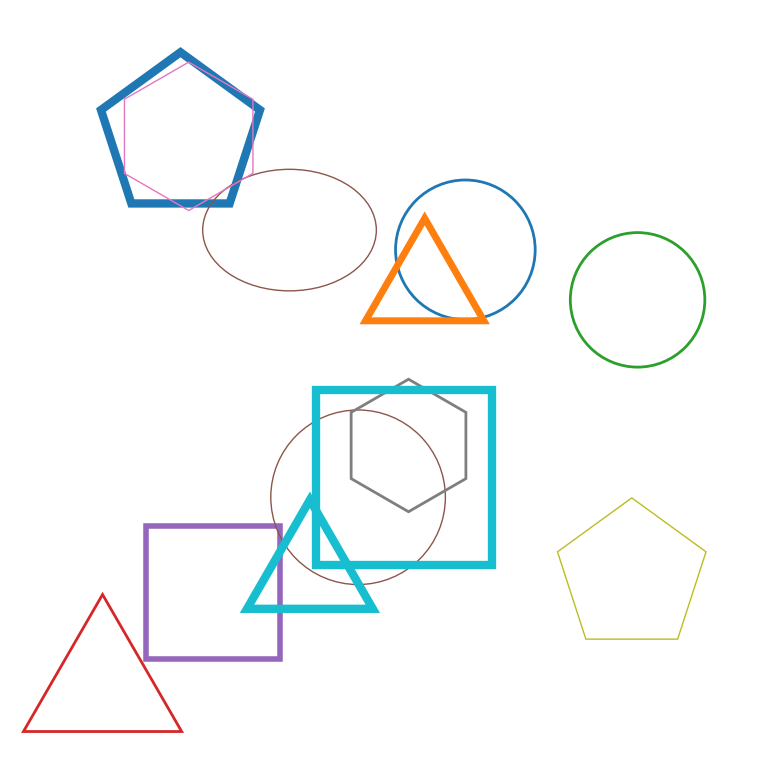[{"shape": "pentagon", "thickness": 3, "radius": 0.54, "center": [0.234, 0.824]}, {"shape": "circle", "thickness": 1, "radius": 0.45, "center": [0.604, 0.676]}, {"shape": "triangle", "thickness": 2.5, "radius": 0.44, "center": [0.552, 0.628]}, {"shape": "circle", "thickness": 1, "radius": 0.44, "center": [0.828, 0.611]}, {"shape": "triangle", "thickness": 1, "radius": 0.59, "center": [0.133, 0.109]}, {"shape": "square", "thickness": 2, "radius": 0.43, "center": [0.277, 0.231]}, {"shape": "circle", "thickness": 0.5, "radius": 0.57, "center": [0.465, 0.354]}, {"shape": "oval", "thickness": 0.5, "radius": 0.56, "center": [0.376, 0.701]}, {"shape": "hexagon", "thickness": 0.5, "radius": 0.48, "center": [0.245, 0.823]}, {"shape": "hexagon", "thickness": 1, "radius": 0.43, "center": [0.531, 0.421]}, {"shape": "pentagon", "thickness": 0.5, "radius": 0.51, "center": [0.82, 0.252]}, {"shape": "triangle", "thickness": 3, "radius": 0.47, "center": [0.402, 0.257]}, {"shape": "square", "thickness": 3, "radius": 0.57, "center": [0.525, 0.38]}]